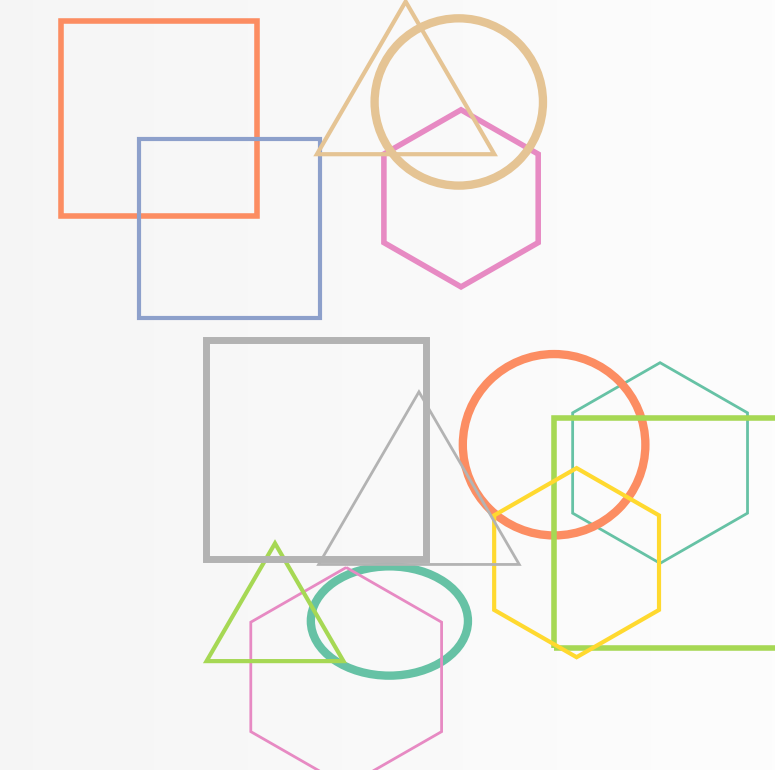[{"shape": "hexagon", "thickness": 1, "radius": 0.65, "center": [0.852, 0.399]}, {"shape": "oval", "thickness": 3, "radius": 0.51, "center": [0.502, 0.193]}, {"shape": "square", "thickness": 2, "radius": 0.63, "center": [0.205, 0.846]}, {"shape": "circle", "thickness": 3, "radius": 0.59, "center": [0.715, 0.422]}, {"shape": "square", "thickness": 1.5, "radius": 0.58, "center": [0.296, 0.704]}, {"shape": "hexagon", "thickness": 1, "radius": 0.71, "center": [0.447, 0.121]}, {"shape": "hexagon", "thickness": 2, "radius": 0.57, "center": [0.595, 0.742]}, {"shape": "triangle", "thickness": 1.5, "radius": 0.51, "center": [0.355, 0.192]}, {"shape": "square", "thickness": 2, "radius": 0.75, "center": [0.864, 0.308]}, {"shape": "hexagon", "thickness": 1.5, "radius": 0.61, "center": [0.744, 0.269]}, {"shape": "triangle", "thickness": 1.5, "radius": 0.66, "center": [0.523, 0.866]}, {"shape": "circle", "thickness": 3, "radius": 0.54, "center": [0.592, 0.868]}, {"shape": "triangle", "thickness": 1, "radius": 0.75, "center": [0.541, 0.342]}, {"shape": "square", "thickness": 2.5, "radius": 0.71, "center": [0.408, 0.416]}]